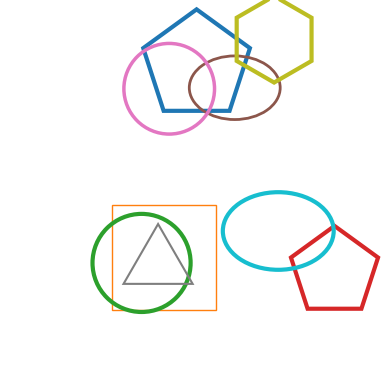[{"shape": "pentagon", "thickness": 3, "radius": 0.73, "center": [0.511, 0.83]}, {"shape": "square", "thickness": 1, "radius": 0.68, "center": [0.426, 0.331]}, {"shape": "circle", "thickness": 3, "radius": 0.64, "center": [0.368, 0.317]}, {"shape": "pentagon", "thickness": 3, "radius": 0.59, "center": [0.869, 0.294]}, {"shape": "oval", "thickness": 2, "radius": 0.59, "center": [0.61, 0.772]}, {"shape": "circle", "thickness": 2.5, "radius": 0.59, "center": [0.44, 0.769]}, {"shape": "triangle", "thickness": 1.5, "radius": 0.52, "center": [0.411, 0.314]}, {"shape": "hexagon", "thickness": 3, "radius": 0.56, "center": [0.712, 0.898]}, {"shape": "oval", "thickness": 3, "radius": 0.72, "center": [0.723, 0.4]}]